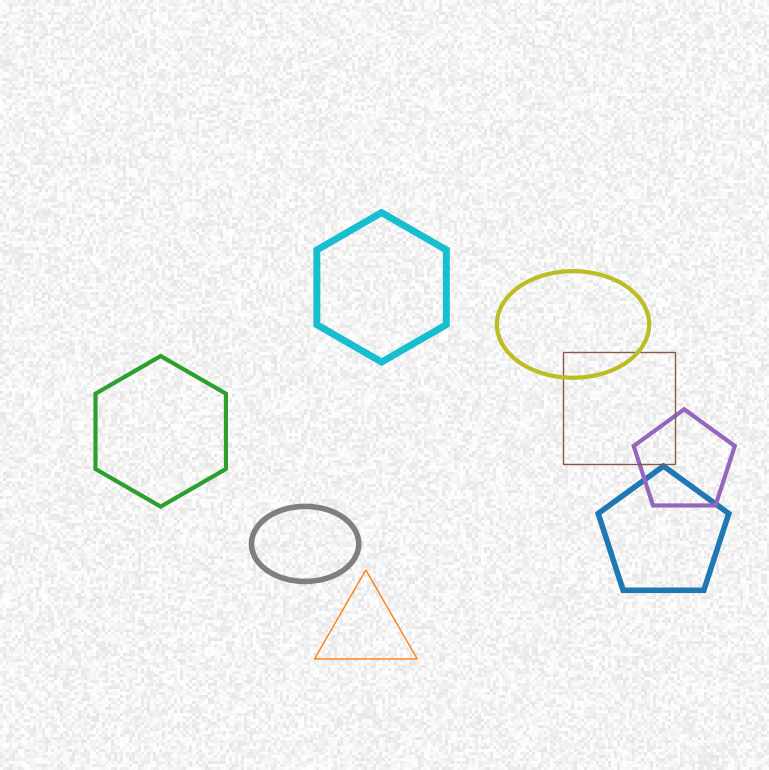[{"shape": "pentagon", "thickness": 2, "radius": 0.45, "center": [0.862, 0.306]}, {"shape": "triangle", "thickness": 0.5, "radius": 0.39, "center": [0.475, 0.183]}, {"shape": "hexagon", "thickness": 1.5, "radius": 0.49, "center": [0.209, 0.44]}, {"shape": "pentagon", "thickness": 1.5, "radius": 0.35, "center": [0.889, 0.399]}, {"shape": "square", "thickness": 0.5, "radius": 0.36, "center": [0.804, 0.469]}, {"shape": "oval", "thickness": 2, "radius": 0.35, "center": [0.396, 0.294]}, {"shape": "oval", "thickness": 1.5, "radius": 0.49, "center": [0.744, 0.579]}, {"shape": "hexagon", "thickness": 2.5, "radius": 0.49, "center": [0.496, 0.627]}]